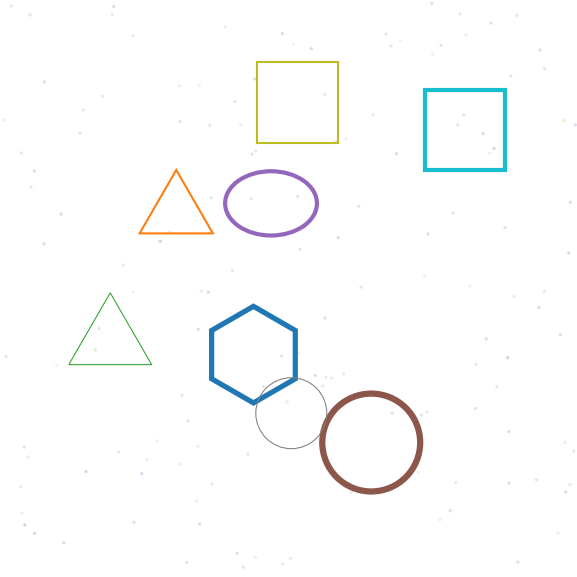[{"shape": "hexagon", "thickness": 2.5, "radius": 0.42, "center": [0.439, 0.385]}, {"shape": "triangle", "thickness": 1, "radius": 0.37, "center": [0.305, 0.632]}, {"shape": "triangle", "thickness": 0.5, "radius": 0.41, "center": [0.191, 0.409]}, {"shape": "oval", "thickness": 2, "radius": 0.4, "center": [0.469, 0.647]}, {"shape": "circle", "thickness": 3, "radius": 0.42, "center": [0.643, 0.233]}, {"shape": "circle", "thickness": 0.5, "radius": 0.31, "center": [0.504, 0.284]}, {"shape": "square", "thickness": 1, "radius": 0.35, "center": [0.515, 0.822]}, {"shape": "square", "thickness": 2, "radius": 0.35, "center": [0.804, 0.774]}]